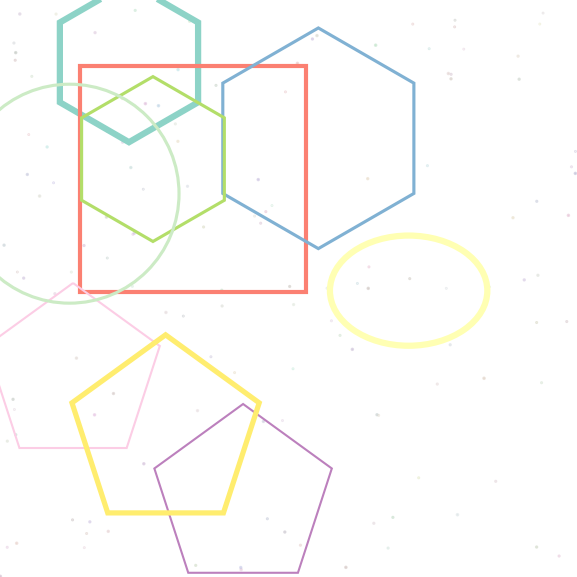[{"shape": "hexagon", "thickness": 3, "radius": 0.69, "center": [0.223, 0.891]}, {"shape": "oval", "thickness": 3, "radius": 0.68, "center": [0.708, 0.496]}, {"shape": "square", "thickness": 2, "radius": 0.98, "center": [0.334, 0.689]}, {"shape": "hexagon", "thickness": 1.5, "radius": 0.96, "center": [0.551, 0.76]}, {"shape": "hexagon", "thickness": 1.5, "radius": 0.71, "center": [0.265, 0.724]}, {"shape": "pentagon", "thickness": 1, "radius": 0.79, "center": [0.126, 0.351]}, {"shape": "pentagon", "thickness": 1, "radius": 0.81, "center": [0.421, 0.138]}, {"shape": "circle", "thickness": 1.5, "radius": 0.95, "center": [0.12, 0.664]}, {"shape": "pentagon", "thickness": 2.5, "radius": 0.85, "center": [0.287, 0.249]}]